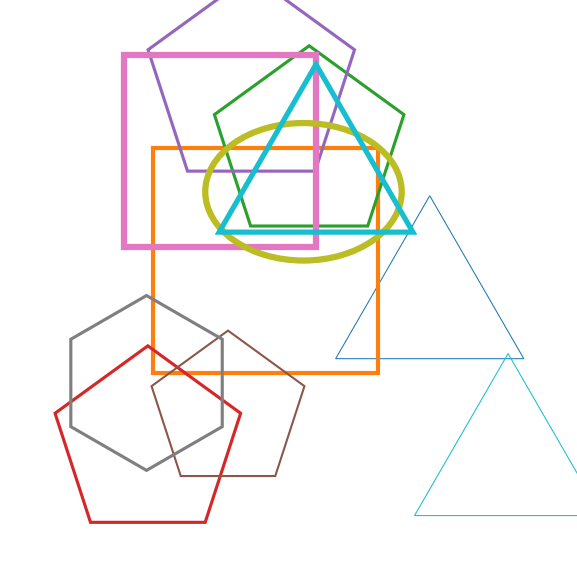[{"shape": "triangle", "thickness": 0.5, "radius": 0.94, "center": [0.744, 0.472]}, {"shape": "square", "thickness": 2, "radius": 0.98, "center": [0.459, 0.548]}, {"shape": "pentagon", "thickness": 1.5, "radius": 0.86, "center": [0.535, 0.747]}, {"shape": "pentagon", "thickness": 1.5, "radius": 0.84, "center": [0.256, 0.231]}, {"shape": "pentagon", "thickness": 1.5, "radius": 0.94, "center": [0.435, 0.855]}, {"shape": "pentagon", "thickness": 1, "radius": 0.7, "center": [0.395, 0.287]}, {"shape": "square", "thickness": 3, "radius": 0.83, "center": [0.381, 0.738]}, {"shape": "hexagon", "thickness": 1.5, "radius": 0.76, "center": [0.254, 0.336]}, {"shape": "oval", "thickness": 3, "radius": 0.85, "center": [0.525, 0.667]}, {"shape": "triangle", "thickness": 2.5, "radius": 0.97, "center": [0.547, 0.694]}, {"shape": "triangle", "thickness": 0.5, "radius": 0.94, "center": [0.88, 0.2]}]